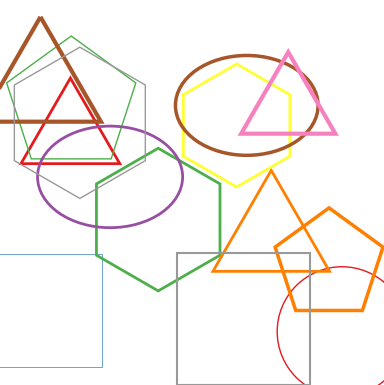[{"shape": "circle", "thickness": 1, "radius": 0.84, "center": [0.888, 0.139]}, {"shape": "triangle", "thickness": 2, "radius": 0.74, "center": [0.183, 0.649]}, {"shape": "square", "thickness": 0.5, "radius": 0.74, "center": [0.118, 0.193]}, {"shape": "pentagon", "thickness": 1, "radius": 0.88, "center": [0.185, 0.73]}, {"shape": "hexagon", "thickness": 2, "radius": 0.93, "center": [0.411, 0.43]}, {"shape": "oval", "thickness": 2, "radius": 0.94, "center": [0.286, 0.541]}, {"shape": "triangle", "thickness": 2, "radius": 0.87, "center": [0.705, 0.383]}, {"shape": "pentagon", "thickness": 2.5, "radius": 0.74, "center": [0.855, 0.313]}, {"shape": "hexagon", "thickness": 2, "radius": 0.8, "center": [0.615, 0.674]}, {"shape": "oval", "thickness": 2.5, "radius": 0.93, "center": [0.641, 0.726]}, {"shape": "triangle", "thickness": 3, "radius": 0.91, "center": [0.105, 0.775]}, {"shape": "triangle", "thickness": 3, "radius": 0.71, "center": [0.749, 0.723]}, {"shape": "square", "thickness": 1.5, "radius": 0.86, "center": [0.633, 0.171]}, {"shape": "hexagon", "thickness": 1, "radius": 0.98, "center": [0.207, 0.681]}]